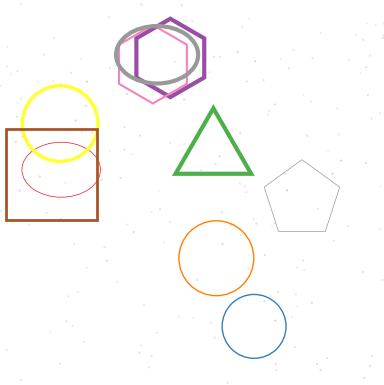[{"shape": "oval", "thickness": 0.5, "radius": 0.51, "center": [0.159, 0.559]}, {"shape": "circle", "thickness": 1, "radius": 0.41, "center": [0.66, 0.152]}, {"shape": "triangle", "thickness": 3, "radius": 0.57, "center": [0.554, 0.605]}, {"shape": "hexagon", "thickness": 3, "radius": 0.51, "center": [0.442, 0.85]}, {"shape": "circle", "thickness": 1, "radius": 0.49, "center": [0.562, 0.329]}, {"shape": "circle", "thickness": 2.5, "radius": 0.49, "center": [0.156, 0.679]}, {"shape": "square", "thickness": 2, "radius": 0.59, "center": [0.133, 0.547]}, {"shape": "hexagon", "thickness": 1.5, "radius": 0.51, "center": [0.397, 0.833]}, {"shape": "pentagon", "thickness": 0.5, "radius": 0.52, "center": [0.784, 0.482]}, {"shape": "oval", "thickness": 3, "radius": 0.53, "center": [0.408, 0.858]}]